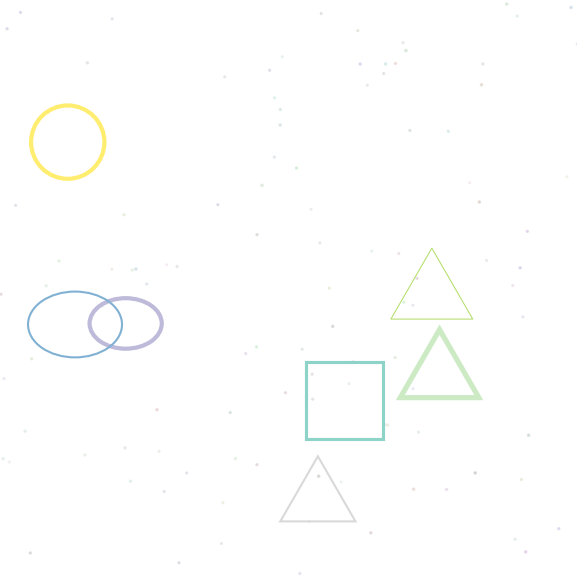[{"shape": "square", "thickness": 1.5, "radius": 0.33, "center": [0.596, 0.306]}, {"shape": "oval", "thickness": 2, "radius": 0.31, "center": [0.218, 0.439]}, {"shape": "oval", "thickness": 1, "radius": 0.41, "center": [0.13, 0.437]}, {"shape": "triangle", "thickness": 0.5, "radius": 0.41, "center": [0.748, 0.488]}, {"shape": "triangle", "thickness": 1, "radius": 0.38, "center": [0.55, 0.134]}, {"shape": "triangle", "thickness": 2.5, "radius": 0.39, "center": [0.761, 0.35]}, {"shape": "circle", "thickness": 2, "radius": 0.32, "center": [0.117, 0.753]}]